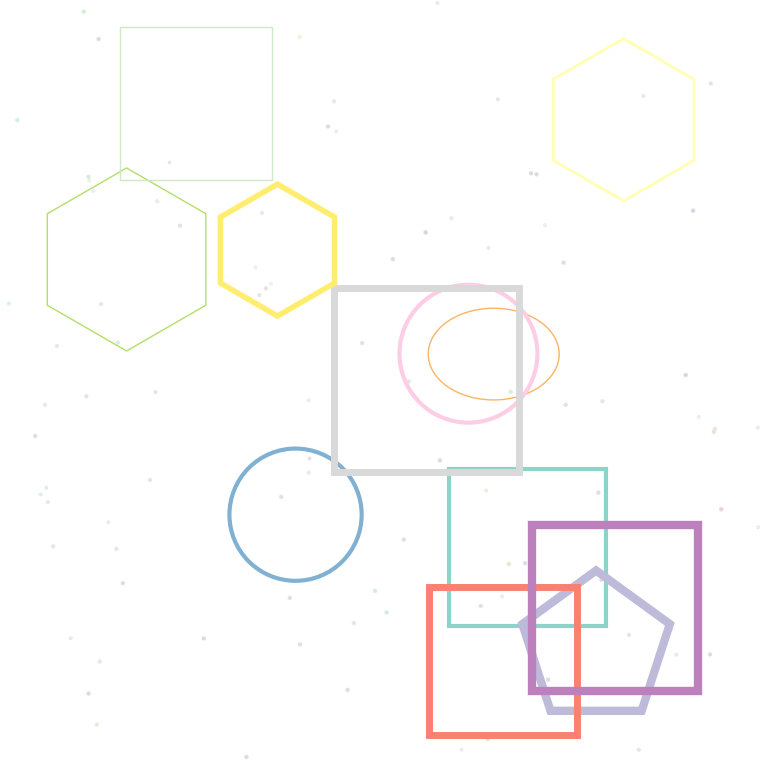[{"shape": "square", "thickness": 1.5, "radius": 0.51, "center": [0.685, 0.289]}, {"shape": "hexagon", "thickness": 1, "radius": 0.53, "center": [0.81, 0.844]}, {"shape": "pentagon", "thickness": 3, "radius": 0.5, "center": [0.774, 0.158]}, {"shape": "square", "thickness": 2.5, "radius": 0.48, "center": [0.653, 0.141]}, {"shape": "circle", "thickness": 1.5, "radius": 0.43, "center": [0.384, 0.332]}, {"shape": "oval", "thickness": 0.5, "radius": 0.43, "center": [0.641, 0.54]}, {"shape": "hexagon", "thickness": 0.5, "radius": 0.59, "center": [0.164, 0.663]}, {"shape": "circle", "thickness": 1.5, "radius": 0.45, "center": [0.608, 0.541]}, {"shape": "square", "thickness": 2.5, "radius": 0.6, "center": [0.554, 0.506]}, {"shape": "square", "thickness": 3, "radius": 0.54, "center": [0.799, 0.21]}, {"shape": "square", "thickness": 0.5, "radius": 0.49, "center": [0.255, 0.866]}, {"shape": "hexagon", "thickness": 2, "radius": 0.43, "center": [0.36, 0.675]}]